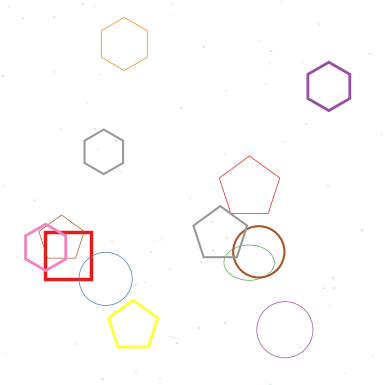[{"shape": "pentagon", "thickness": 0.5, "radius": 0.41, "center": [0.648, 0.512]}, {"shape": "square", "thickness": 2.5, "radius": 0.3, "center": [0.176, 0.336]}, {"shape": "circle", "thickness": 0.5, "radius": 0.35, "center": [0.274, 0.276]}, {"shape": "oval", "thickness": 0.5, "radius": 0.33, "center": [0.647, 0.318]}, {"shape": "circle", "thickness": 0.5, "radius": 0.36, "center": [0.74, 0.144]}, {"shape": "hexagon", "thickness": 2, "radius": 0.31, "center": [0.854, 0.776]}, {"shape": "hexagon", "thickness": 0.5, "radius": 0.34, "center": [0.323, 0.886]}, {"shape": "pentagon", "thickness": 2, "radius": 0.34, "center": [0.346, 0.153]}, {"shape": "pentagon", "thickness": 0.5, "radius": 0.31, "center": [0.16, 0.38]}, {"shape": "circle", "thickness": 1.5, "radius": 0.33, "center": [0.672, 0.346]}, {"shape": "hexagon", "thickness": 2, "radius": 0.3, "center": [0.119, 0.357]}, {"shape": "hexagon", "thickness": 1.5, "radius": 0.29, "center": [0.27, 0.606]}, {"shape": "pentagon", "thickness": 1.5, "radius": 0.37, "center": [0.572, 0.391]}]